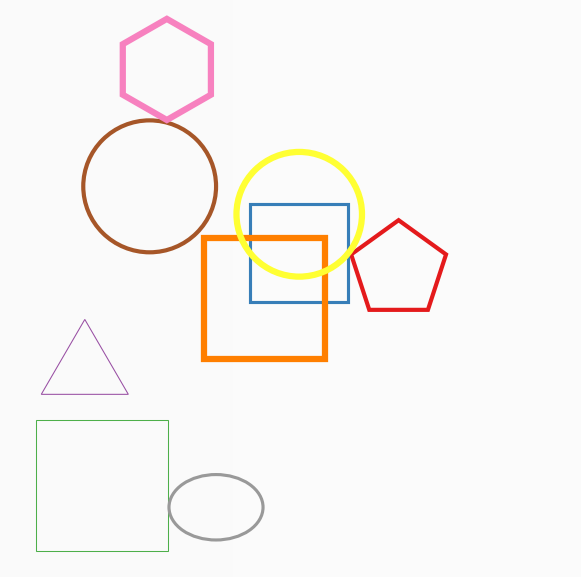[{"shape": "pentagon", "thickness": 2, "radius": 0.43, "center": [0.686, 0.532]}, {"shape": "square", "thickness": 1.5, "radius": 0.42, "center": [0.515, 0.561]}, {"shape": "square", "thickness": 0.5, "radius": 0.57, "center": [0.175, 0.158]}, {"shape": "triangle", "thickness": 0.5, "radius": 0.43, "center": [0.146, 0.36]}, {"shape": "square", "thickness": 3, "radius": 0.52, "center": [0.455, 0.482]}, {"shape": "circle", "thickness": 3, "radius": 0.54, "center": [0.515, 0.628]}, {"shape": "circle", "thickness": 2, "radius": 0.57, "center": [0.257, 0.676]}, {"shape": "hexagon", "thickness": 3, "radius": 0.44, "center": [0.287, 0.879]}, {"shape": "oval", "thickness": 1.5, "radius": 0.4, "center": [0.372, 0.121]}]